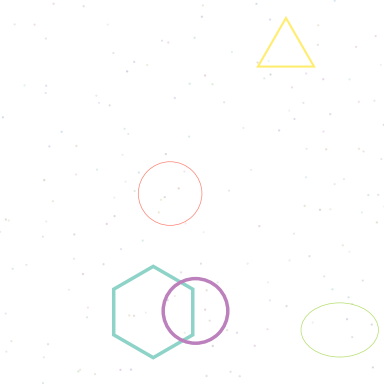[{"shape": "hexagon", "thickness": 2.5, "radius": 0.59, "center": [0.398, 0.19]}, {"shape": "circle", "thickness": 0.5, "radius": 0.41, "center": [0.442, 0.497]}, {"shape": "oval", "thickness": 0.5, "radius": 0.5, "center": [0.882, 0.143]}, {"shape": "circle", "thickness": 2.5, "radius": 0.42, "center": [0.508, 0.192]}, {"shape": "triangle", "thickness": 1.5, "radius": 0.42, "center": [0.743, 0.869]}]